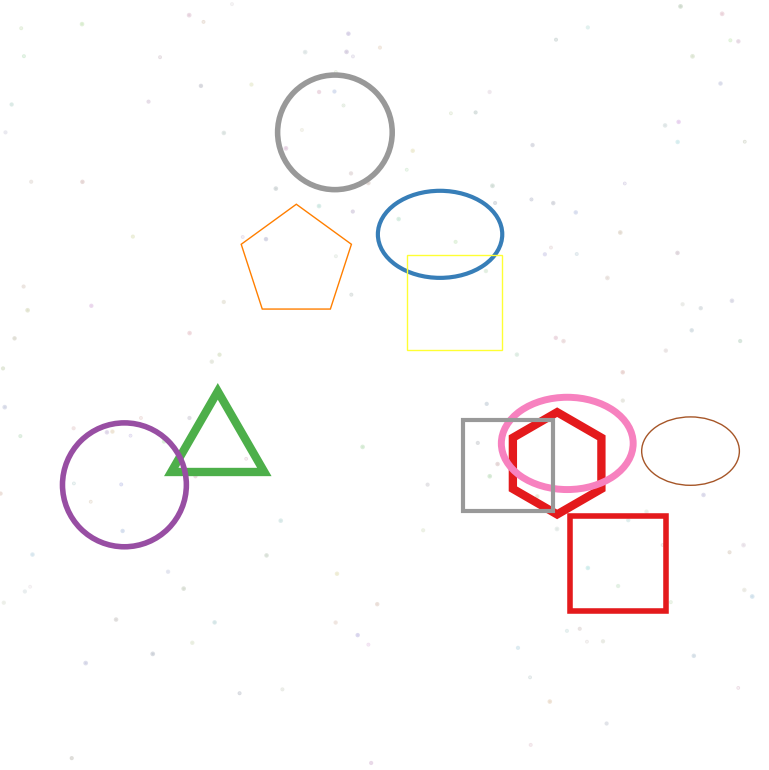[{"shape": "square", "thickness": 2, "radius": 0.31, "center": [0.803, 0.268]}, {"shape": "hexagon", "thickness": 3, "radius": 0.33, "center": [0.724, 0.398]}, {"shape": "oval", "thickness": 1.5, "radius": 0.4, "center": [0.572, 0.696]}, {"shape": "triangle", "thickness": 3, "radius": 0.35, "center": [0.283, 0.422]}, {"shape": "circle", "thickness": 2, "radius": 0.4, "center": [0.162, 0.37]}, {"shape": "pentagon", "thickness": 0.5, "radius": 0.38, "center": [0.385, 0.66]}, {"shape": "square", "thickness": 0.5, "radius": 0.31, "center": [0.59, 0.607]}, {"shape": "oval", "thickness": 0.5, "radius": 0.32, "center": [0.897, 0.414]}, {"shape": "oval", "thickness": 2.5, "radius": 0.43, "center": [0.737, 0.424]}, {"shape": "square", "thickness": 1.5, "radius": 0.29, "center": [0.66, 0.395]}, {"shape": "circle", "thickness": 2, "radius": 0.37, "center": [0.435, 0.828]}]